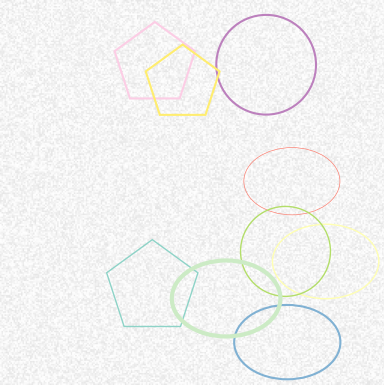[{"shape": "pentagon", "thickness": 1, "radius": 0.62, "center": [0.396, 0.253]}, {"shape": "oval", "thickness": 1, "radius": 0.69, "center": [0.846, 0.321]}, {"shape": "oval", "thickness": 0.5, "radius": 0.62, "center": [0.758, 0.529]}, {"shape": "oval", "thickness": 1.5, "radius": 0.69, "center": [0.746, 0.111]}, {"shape": "circle", "thickness": 1, "radius": 0.58, "center": [0.742, 0.347]}, {"shape": "pentagon", "thickness": 1.5, "radius": 0.55, "center": [0.402, 0.833]}, {"shape": "circle", "thickness": 1.5, "radius": 0.65, "center": [0.691, 0.832]}, {"shape": "oval", "thickness": 3, "radius": 0.71, "center": [0.587, 0.225]}, {"shape": "pentagon", "thickness": 1.5, "radius": 0.5, "center": [0.474, 0.783]}]